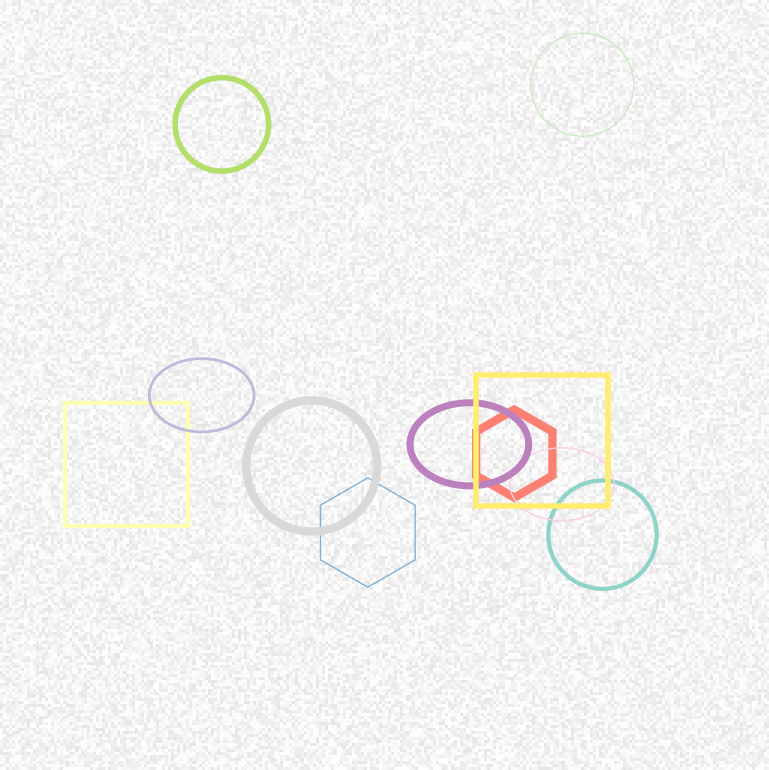[{"shape": "circle", "thickness": 1.5, "radius": 0.35, "center": [0.782, 0.306]}, {"shape": "square", "thickness": 1.5, "radius": 0.4, "center": [0.164, 0.397]}, {"shape": "oval", "thickness": 1, "radius": 0.34, "center": [0.262, 0.487]}, {"shape": "hexagon", "thickness": 3, "radius": 0.29, "center": [0.668, 0.411]}, {"shape": "hexagon", "thickness": 0.5, "radius": 0.35, "center": [0.478, 0.308]}, {"shape": "circle", "thickness": 2, "radius": 0.3, "center": [0.288, 0.838]}, {"shape": "oval", "thickness": 0.5, "radius": 0.34, "center": [0.73, 0.371]}, {"shape": "circle", "thickness": 3, "radius": 0.43, "center": [0.405, 0.395]}, {"shape": "oval", "thickness": 2.5, "radius": 0.39, "center": [0.61, 0.423]}, {"shape": "circle", "thickness": 0.5, "radius": 0.33, "center": [0.756, 0.89]}, {"shape": "square", "thickness": 2, "radius": 0.43, "center": [0.704, 0.428]}]